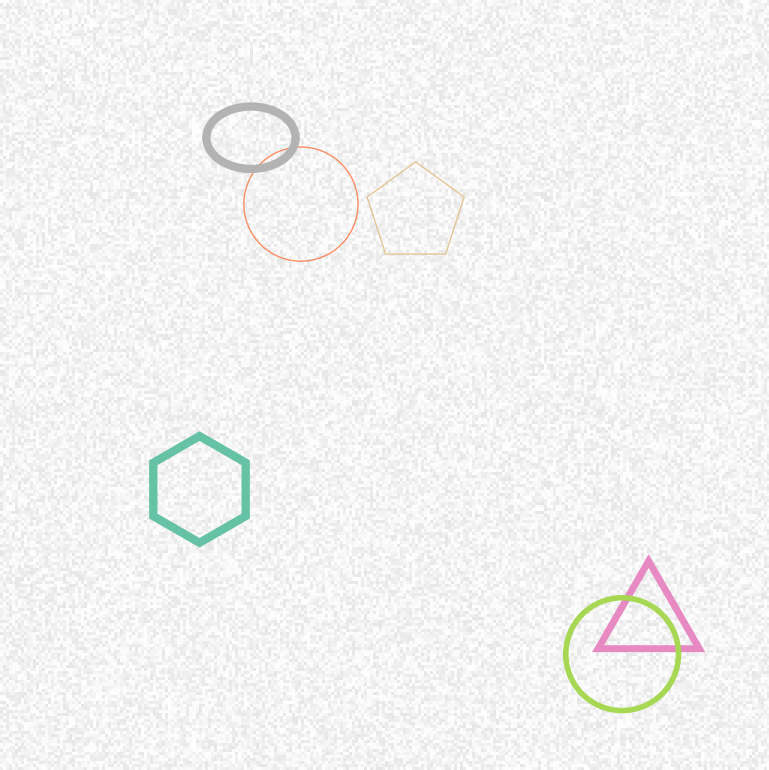[{"shape": "hexagon", "thickness": 3, "radius": 0.35, "center": [0.259, 0.364]}, {"shape": "circle", "thickness": 0.5, "radius": 0.37, "center": [0.391, 0.735]}, {"shape": "triangle", "thickness": 2.5, "radius": 0.38, "center": [0.842, 0.195]}, {"shape": "circle", "thickness": 2, "radius": 0.37, "center": [0.808, 0.15]}, {"shape": "pentagon", "thickness": 0.5, "radius": 0.33, "center": [0.54, 0.724]}, {"shape": "oval", "thickness": 3, "radius": 0.29, "center": [0.326, 0.821]}]